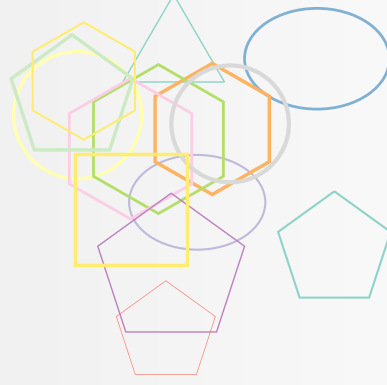[{"shape": "triangle", "thickness": 1, "radius": 0.76, "center": [0.448, 0.863]}, {"shape": "pentagon", "thickness": 1.5, "radius": 0.76, "center": [0.863, 0.35]}, {"shape": "circle", "thickness": 2.5, "radius": 0.83, "center": [0.2, 0.701]}, {"shape": "oval", "thickness": 1.5, "radius": 0.88, "center": [0.509, 0.475]}, {"shape": "pentagon", "thickness": 0.5, "radius": 0.67, "center": [0.428, 0.136]}, {"shape": "oval", "thickness": 2, "radius": 0.93, "center": [0.818, 0.847]}, {"shape": "hexagon", "thickness": 2.5, "radius": 0.85, "center": [0.548, 0.665]}, {"shape": "hexagon", "thickness": 2, "radius": 0.97, "center": [0.409, 0.639]}, {"shape": "hexagon", "thickness": 2, "radius": 0.91, "center": [0.337, 0.614]}, {"shape": "circle", "thickness": 3, "radius": 0.76, "center": [0.594, 0.678]}, {"shape": "pentagon", "thickness": 1, "radius": 1.0, "center": [0.442, 0.299]}, {"shape": "pentagon", "thickness": 2.5, "radius": 0.83, "center": [0.186, 0.744]}, {"shape": "hexagon", "thickness": 1.5, "radius": 0.76, "center": [0.216, 0.79]}, {"shape": "square", "thickness": 2.5, "radius": 0.72, "center": [0.338, 0.456]}]